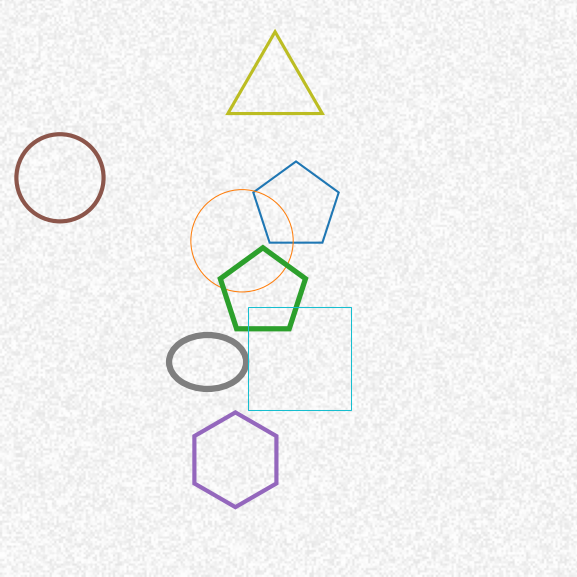[{"shape": "pentagon", "thickness": 1, "radius": 0.39, "center": [0.513, 0.642]}, {"shape": "circle", "thickness": 0.5, "radius": 0.44, "center": [0.419, 0.582]}, {"shape": "pentagon", "thickness": 2.5, "radius": 0.39, "center": [0.455, 0.493]}, {"shape": "hexagon", "thickness": 2, "radius": 0.41, "center": [0.408, 0.203]}, {"shape": "circle", "thickness": 2, "radius": 0.38, "center": [0.104, 0.691]}, {"shape": "oval", "thickness": 3, "radius": 0.33, "center": [0.36, 0.372]}, {"shape": "triangle", "thickness": 1.5, "radius": 0.47, "center": [0.476, 0.85]}, {"shape": "square", "thickness": 0.5, "radius": 0.45, "center": [0.518, 0.378]}]